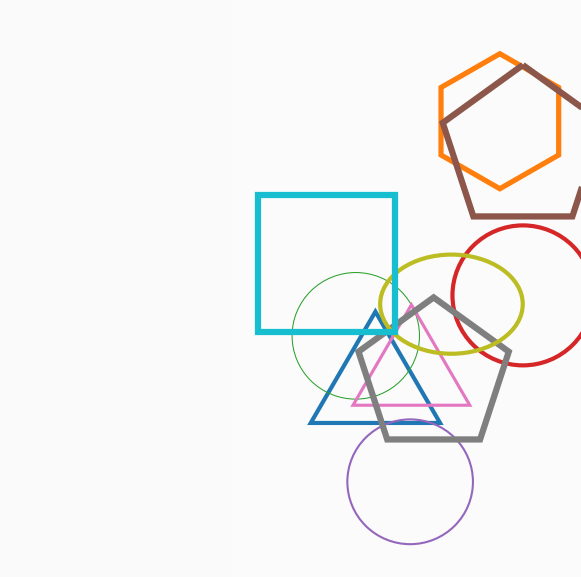[{"shape": "triangle", "thickness": 2, "radius": 0.64, "center": [0.646, 0.331]}, {"shape": "hexagon", "thickness": 2.5, "radius": 0.58, "center": [0.86, 0.789]}, {"shape": "circle", "thickness": 0.5, "radius": 0.55, "center": [0.612, 0.418]}, {"shape": "circle", "thickness": 2, "radius": 0.61, "center": [0.9, 0.488]}, {"shape": "circle", "thickness": 1, "radius": 0.54, "center": [0.706, 0.165]}, {"shape": "pentagon", "thickness": 3, "radius": 0.72, "center": [0.9, 0.742]}, {"shape": "triangle", "thickness": 1.5, "radius": 0.58, "center": [0.708, 0.355]}, {"shape": "pentagon", "thickness": 3, "radius": 0.68, "center": [0.746, 0.348]}, {"shape": "oval", "thickness": 2, "radius": 0.61, "center": [0.777, 0.472]}, {"shape": "square", "thickness": 3, "radius": 0.59, "center": [0.562, 0.543]}]